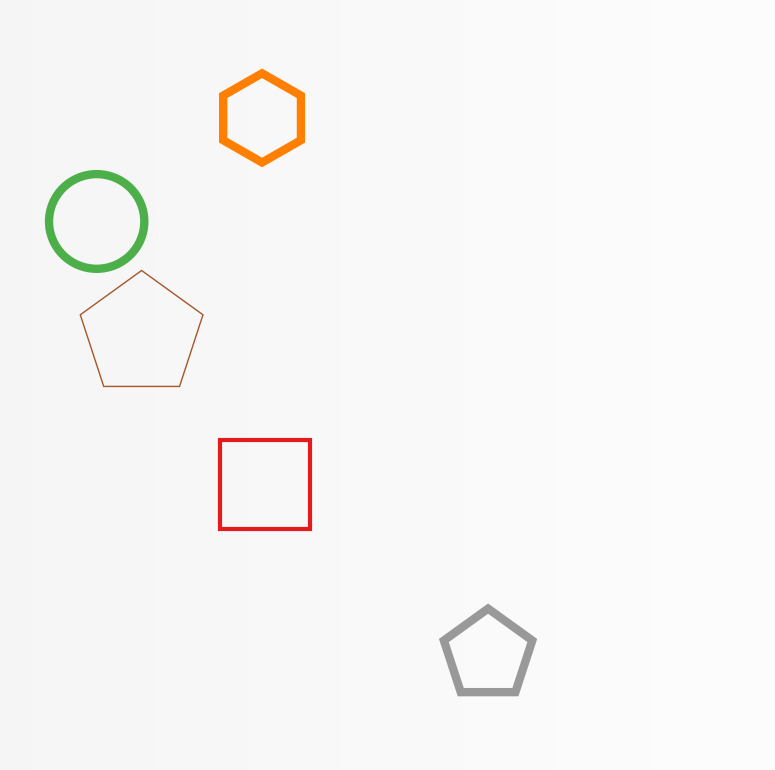[{"shape": "square", "thickness": 1.5, "radius": 0.29, "center": [0.342, 0.37]}, {"shape": "circle", "thickness": 3, "radius": 0.31, "center": [0.125, 0.712]}, {"shape": "hexagon", "thickness": 3, "radius": 0.29, "center": [0.338, 0.847]}, {"shape": "pentagon", "thickness": 0.5, "radius": 0.42, "center": [0.183, 0.565]}, {"shape": "pentagon", "thickness": 3, "radius": 0.3, "center": [0.63, 0.15]}]